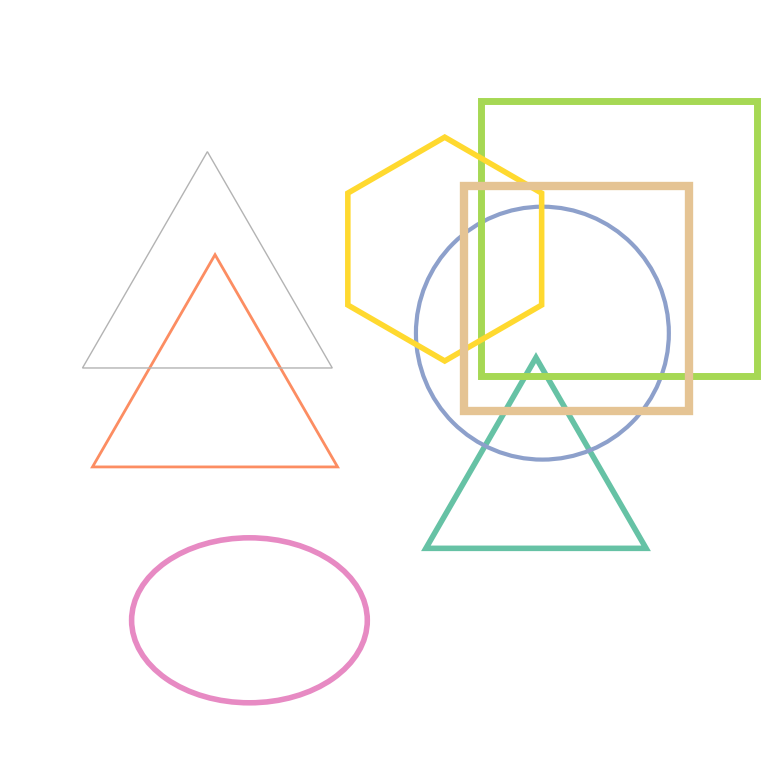[{"shape": "triangle", "thickness": 2, "radius": 0.83, "center": [0.696, 0.37]}, {"shape": "triangle", "thickness": 1, "radius": 0.92, "center": [0.279, 0.485]}, {"shape": "circle", "thickness": 1.5, "radius": 0.82, "center": [0.704, 0.567]}, {"shape": "oval", "thickness": 2, "radius": 0.77, "center": [0.324, 0.194]}, {"shape": "square", "thickness": 2.5, "radius": 0.89, "center": [0.804, 0.69]}, {"shape": "hexagon", "thickness": 2, "radius": 0.73, "center": [0.578, 0.677]}, {"shape": "square", "thickness": 3, "radius": 0.73, "center": [0.749, 0.613]}, {"shape": "triangle", "thickness": 0.5, "radius": 0.94, "center": [0.269, 0.616]}]